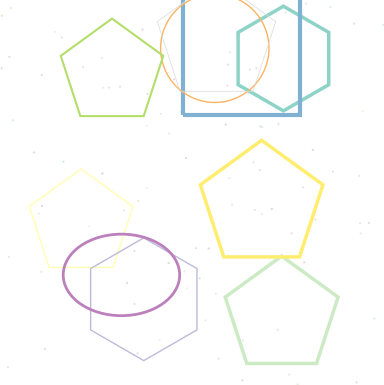[{"shape": "hexagon", "thickness": 2.5, "radius": 0.68, "center": [0.736, 0.848]}, {"shape": "pentagon", "thickness": 1, "radius": 0.71, "center": [0.211, 0.42]}, {"shape": "hexagon", "thickness": 1, "radius": 0.8, "center": [0.373, 0.223]}, {"shape": "square", "thickness": 3, "radius": 0.76, "center": [0.627, 0.853]}, {"shape": "circle", "thickness": 1, "radius": 0.7, "center": [0.558, 0.875]}, {"shape": "pentagon", "thickness": 1.5, "radius": 0.7, "center": [0.291, 0.812]}, {"shape": "pentagon", "thickness": 0.5, "radius": 0.81, "center": [0.562, 0.894]}, {"shape": "oval", "thickness": 2, "radius": 0.76, "center": [0.315, 0.286]}, {"shape": "pentagon", "thickness": 2.5, "radius": 0.77, "center": [0.732, 0.181]}, {"shape": "pentagon", "thickness": 2.5, "radius": 0.84, "center": [0.68, 0.468]}]